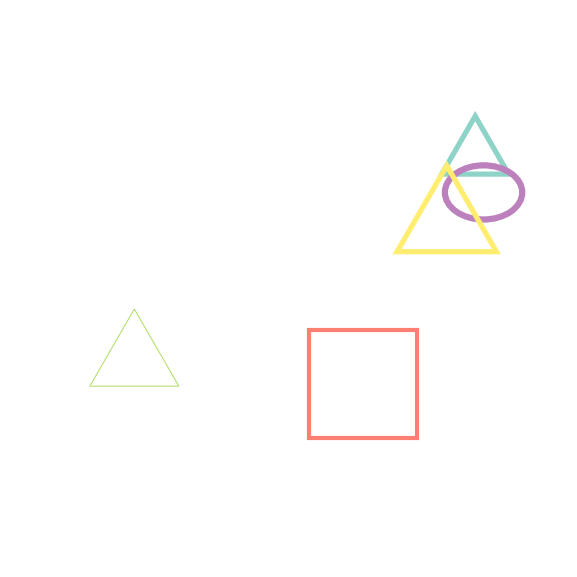[{"shape": "triangle", "thickness": 2.5, "radius": 0.33, "center": [0.823, 0.731]}, {"shape": "square", "thickness": 2, "radius": 0.47, "center": [0.628, 0.334]}, {"shape": "triangle", "thickness": 0.5, "radius": 0.45, "center": [0.233, 0.375]}, {"shape": "oval", "thickness": 3, "radius": 0.33, "center": [0.837, 0.666]}, {"shape": "triangle", "thickness": 2.5, "radius": 0.5, "center": [0.774, 0.613]}]